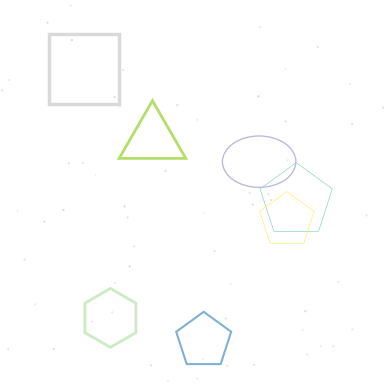[{"shape": "pentagon", "thickness": 0.5, "radius": 0.49, "center": [0.769, 0.479]}, {"shape": "oval", "thickness": 1, "radius": 0.48, "center": [0.673, 0.58]}, {"shape": "pentagon", "thickness": 1.5, "radius": 0.38, "center": [0.529, 0.115]}, {"shape": "triangle", "thickness": 2, "radius": 0.5, "center": [0.396, 0.639]}, {"shape": "square", "thickness": 2.5, "radius": 0.45, "center": [0.217, 0.821]}, {"shape": "hexagon", "thickness": 2, "radius": 0.38, "center": [0.287, 0.174]}, {"shape": "pentagon", "thickness": 0.5, "radius": 0.37, "center": [0.745, 0.428]}]